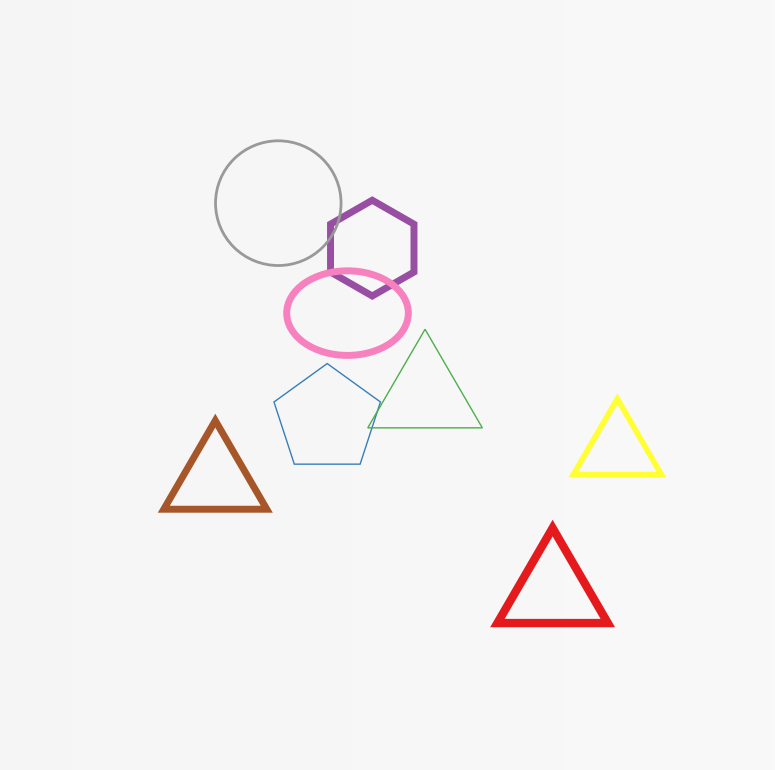[{"shape": "triangle", "thickness": 3, "radius": 0.41, "center": [0.713, 0.232]}, {"shape": "pentagon", "thickness": 0.5, "radius": 0.36, "center": [0.422, 0.456]}, {"shape": "triangle", "thickness": 0.5, "radius": 0.43, "center": [0.548, 0.487]}, {"shape": "hexagon", "thickness": 2.5, "radius": 0.31, "center": [0.48, 0.678]}, {"shape": "triangle", "thickness": 2, "radius": 0.33, "center": [0.797, 0.417]}, {"shape": "triangle", "thickness": 2.5, "radius": 0.38, "center": [0.278, 0.377]}, {"shape": "oval", "thickness": 2.5, "radius": 0.39, "center": [0.448, 0.593]}, {"shape": "circle", "thickness": 1, "radius": 0.4, "center": [0.359, 0.736]}]